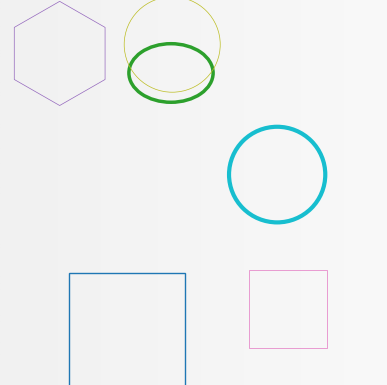[{"shape": "square", "thickness": 1, "radius": 0.75, "center": [0.327, 0.141]}, {"shape": "oval", "thickness": 2.5, "radius": 0.54, "center": [0.441, 0.81]}, {"shape": "hexagon", "thickness": 0.5, "radius": 0.68, "center": [0.154, 0.861]}, {"shape": "square", "thickness": 0.5, "radius": 0.5, "center": [0.744, 0.198]}, {"shape": "circle", "thickness": 0.5, "radius": 0.62, "center": [0.444, 0.884]}, {"shape": "circle", "thickness": 3, "radius": 0.62, "center": [0.715, 0.547]}]